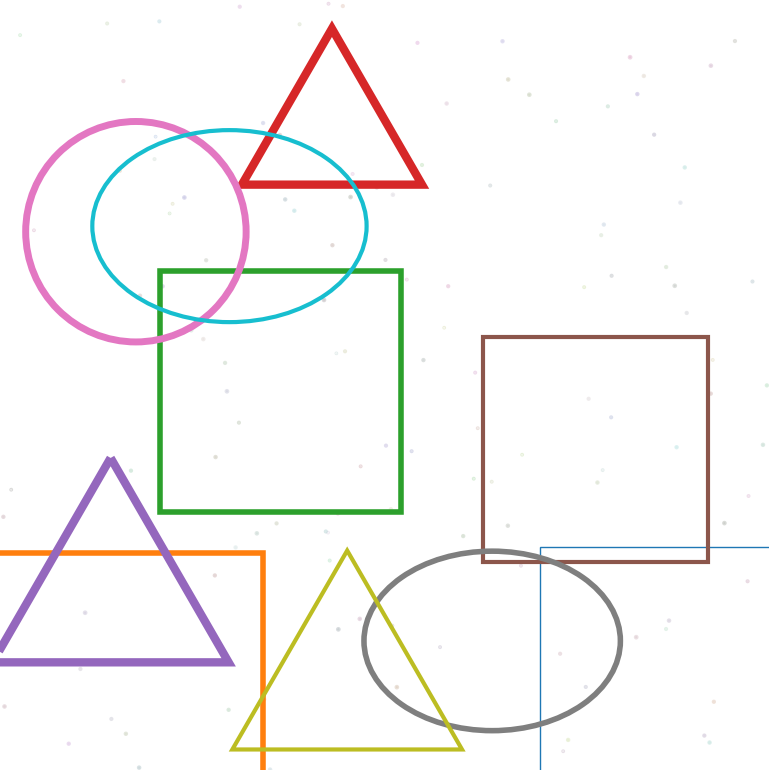[{"shape": "square", "thickness": 0.5, "radius": 0.76, "center": [0.853, 0.138]}, {"shape": "square", "thickness": 2, "radius": 0.89, "center": [0.164, 0.104]}, {"shape": "square", "thickness": 2, "radius": 0.78, "center": [0.364, 0.492]}, {"shape": "triangle", "thickness": 3, "radius": 0.68, "center": [0.431, 0.828]}, {"shape": "triangle", "thickness": 3, "radius": 0.88, "center": [0.144, 0.228]}, {"shape": "square", "thickness": 1.5, "radius": 0.73, "center": [0.773, 0.416]}, {"shape": "circle", "thickness": 2.5, "radius": 0.72, "center": [0.176, 0.699]}, {"shape": "oval", "thickness": 2, "radius": 0.83, "center": [0.639, 0.168]}, {"shape": "triangle", "thickness": 1.5, "radius": 0.86, "center": [0.451, 0.113]}, {"shape": "oval", "thickness": 1.5, "radius": 0.89, "center": [0.298, 0.706]}]